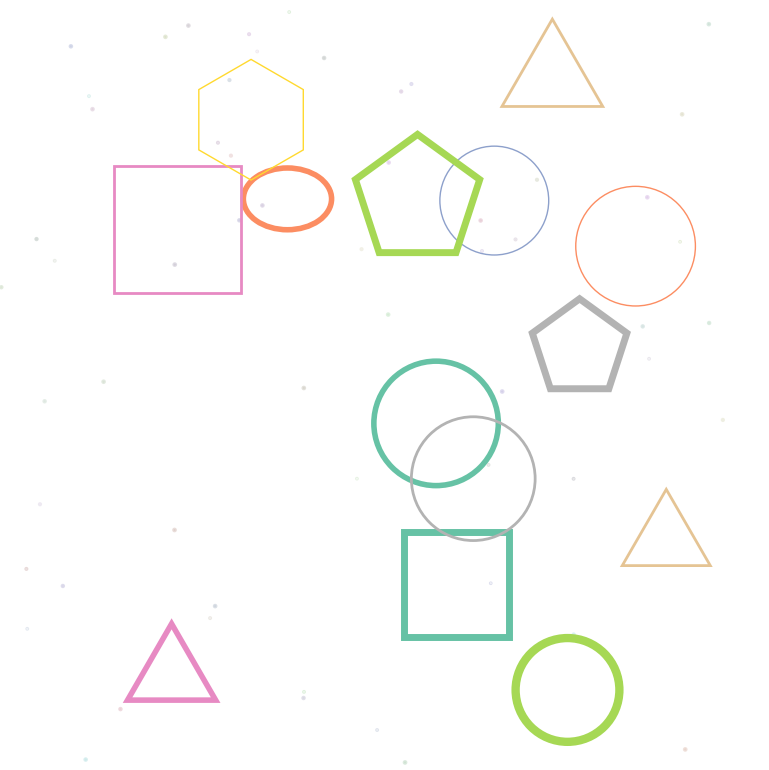[{"shape": "circle", "thickness": 2, "radius": 0.4, "center": [0.566, 0.45]}, {"shape": "square", "thickness": 2.5, "radius": 0.34, "center": [0.593, 0.241]}, {"shape": "circle", "thickness": 0.5, "radius": 0.39, "center": [0.825, 0.68]}, {"shape": "oval", "thickness": 2, "radius": 0.29, "center": [0.373, 0.742]}, {"shape": "circle", "thickness": 0.5, "radius": 0.35, "center": [0.642, 0.74]}, {"shape": "triangle", "thickness": 2, "radius": 0.33, "center": [0.223, 0.124]}, {"shape": "square", "thickness": 1, "radius": 0.41, "center": [0.23, 0.702]}, {"shape": "circle", "thickness": 3, "radius": 0.34, "center": [0.737, 0.104]}, {"shape": "pentagon", "thickness": 2.5, "radius": 0.42, "center": [0.542, 0.741]}, {"shape": "hexagon", "thickness": 0.5, "radius": 0.39, "center": [0.326, 0.844]}, {"shape": "triangle", "thickness": 1, "radius": 0.38, "center": [0.717, 0.9]}, {"shape": "triangle", "thickness": 1, "radius": 0.33, "center": [0.865, 0.298]}, {"shape": "pentagon", "thickness": 2.5, "radius": 0.32, "center": [0.753, 0.547]}, {"shape": "circle", "thickness": 1, "radius": 0.4, "center": [0.615, 0.378]}]